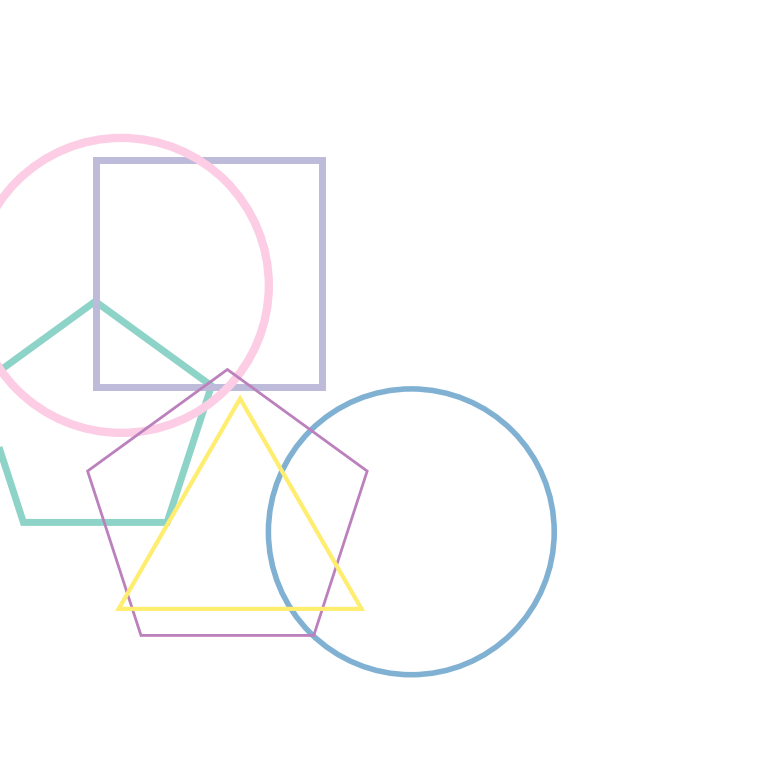[{"shape": "pentagon", "thickness": 2.5, "radius": 0.79, "center": [0.124, 0.45]}, {"shape": "square", "thickness": 2.5, "radius": 0.73, "center": [0.272, 0.645]}, {"shape": "circle", "thickness": 2, "radius": 0.93, "center": [0.534, 0.309]}, {"shape": "circle", "thickness": 3, "radius": 0.96, "center": [0.158, 0.629]}, {"shape": "pentagon", "thickness": 1, "radius": 0.95, "center": [0.295, 0.329]}, {"shape": "triangle", "thickness": 1.5, "radius": 0.91, "center": [0.312, 0.3]}]